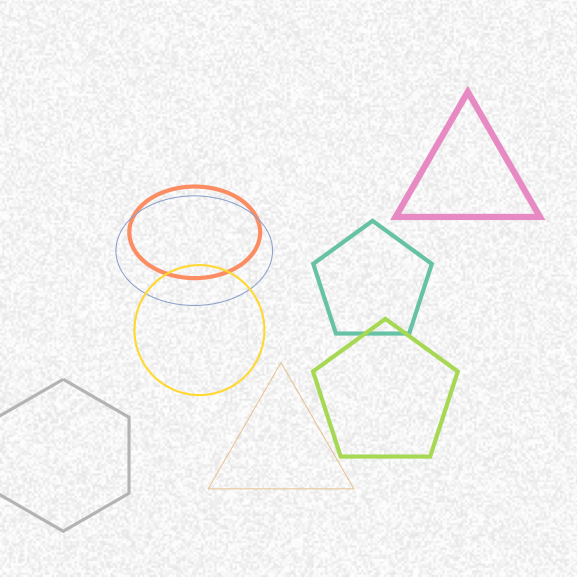[{"shape": "pentagon", "thickness": 2, "radius": 0.54, "center": [0.645, 0.509]}, {"shape": "oval", "thickness": 2, "radius": 0.57, "center": [0.337, 0.597]}, {"shape": "oval", "thickness": 0.5, "radius": 0.68, "center": [0.336, 0.565]}, {"shape": "triangle", "thickness": 3, "radius": 0.72, "center": [0.81, 0.696]}, {"shape": "pentagon", "thickness": 2, "radius": 0.66, "center": [0.667, 0.315]}, {"shape": "circle", "thickness": 1, "radius": 0.56, "center": [0.345, 0.428]}, {"shape": "triangle", "thickness": 0.5, "radius": 0.73, "center": [0.487, 0.225]}, {"shape": "hexagon", "thickness": 1.5, "radius": 0.66, "center": [0.109, 0.211]}]